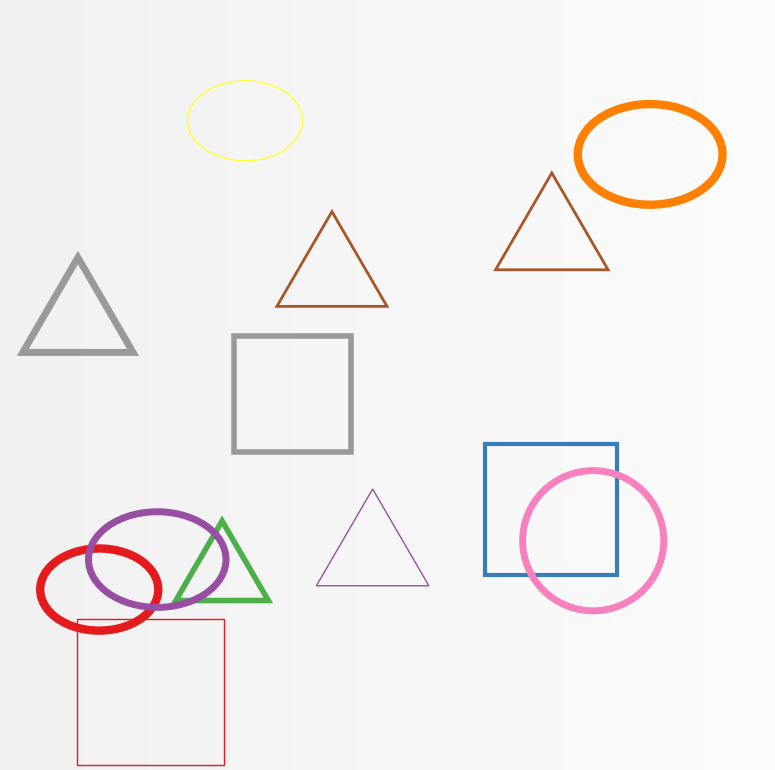[{"shape": "oval", "thickness": 3, "radius": 0.38, "center": [0.128, 0.234]}, {"shape": "square", "thickness": 0.5, "radius": 0.47, "center": [0.194, 0.101]}, {"shape": "square", "thickness": 1.5, "radius": 0.43, "center": [0.711, 0.338]}, {"shape": "triangle", "thickness": 2, "radius": 0.34, "center": [0.287, 0.255]}, {"shape": "triangle", "thickness": 0.5, "radius": 0.42, "center": [0.481, 0.281]}, {"shape": "oval", "thickness": 2.5, "radius": 0.44, "center": [0.203, 0.273]}, {"shape": "oval", "thickness": 3, "radius": 0.47, "center": [0.839, 0.799]}, {"shape": "oval", "thickness": 0.5, "radius": 0.37, "center": [0.316, 0.843]}, {"shape": "triangle", "thickness": 1, "radius": 0.42, "center": [0.712, 0.692]}, {"shape": "triangle", "thickness": 1, "radius": 0.41, "center": [0.428, 0.643]}, {"shape": "circle", "thickness": 2.5, "radius": 0.46, "center": [0.765, 0.298]}, {"shape": "square", "thickness": 2, "radius": 0.38, "center": [0.378, 0.489]}, {"shape": "triangle", "thickness": 2.5, "radius": 0.41, "center": [0.101, 0.583]}]